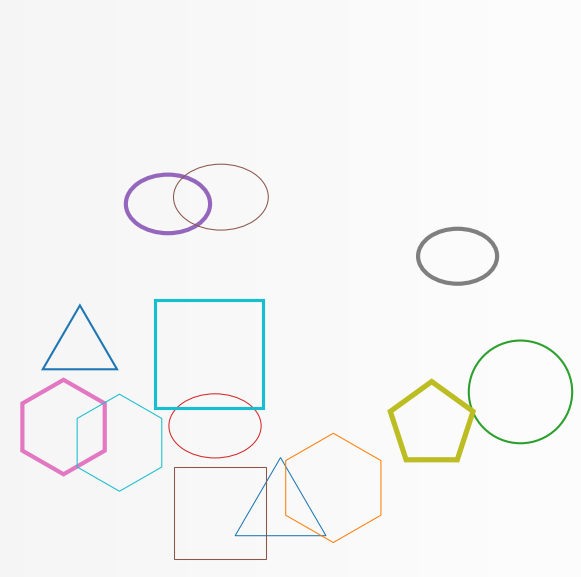[{"shape": "triangle", "thickness": 0.5, "radius": 0.45, "center": [0.483, 0.117]}, {"shape": "triangle", "thickness": 1, "radius": 0.37, "center": [0.137, 0.397]}, {"shape": "hexagon", "thickness": 0.5, "radius": 0.47, "center": [0.573, 0.154]}, {"shape": "circle", "thickness": 1, "radius": 0.44, "center": [0.895, 0.321]}, {"shape": "oval", "thickness": 0.5, "radius": 0.4, "center": [0.37, 0.262]}, {"shape": "oval", "thickness": 2, "radius": 0.36, "center": [0.289, 0.646]}, {"shape": "square", "thickness": 0.5, "radius": 0.4, "center": [0.379, 0.111]}, {"shape": "oval", "thickness": 0.5, "radius": 0.41, "center": [0.38, 0.658]}, {"shape": "hexagon", "thickness": 2, "radius": 0.41, "center": [0.109, 0.26]}, {"shape": "oval", "thickness": 2, "radius": 0.34, "center": [0.787, 0.555]}, {"shape": "pentagon", "thickness": 2.5, "radius": 0.37, "center": [0.743, 0.264]}, {"shape": "square", "thickness": 1.5, "radius": 0.47, "center": [0.36, 0.387]}, {"shape": "hexagon", "thickness": 0.5, "radius": 0.42, "center": [0.206, 0.233]}]